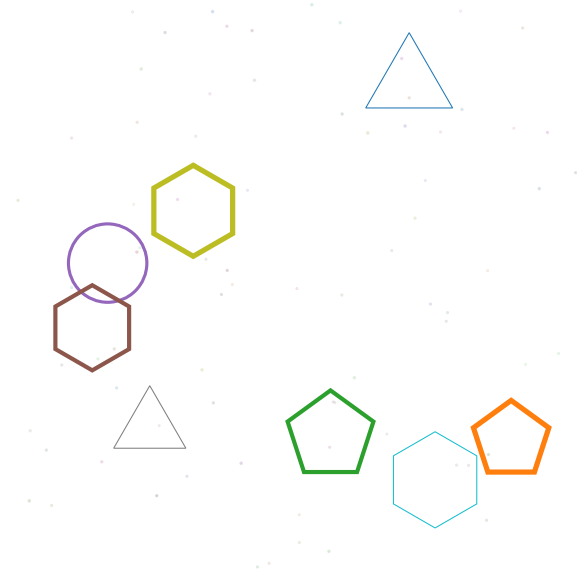[{"shape": "triangle", "thickness": 0.5, "radius": 0.43, "center": [0.709, 0.856]}, {"shape": "pentagon", "thickness": 2.5, "radius": 0.34, "center": [0.885, 0.237]}, {"shape": "pentagon", "thickness": 2, "radius": 0.39, "center": [0.572, 0.245]}, {"shape": "circle", "thickness": 1.5, "radius": 0.34, "center": [0.186, 0.544]}, {"shape": "hexagon", "thickness": 2, "radius": 0.37, "center": [0.16, 0.432]}, {"shape": "triangle", "thickness": 0.5, "radius": 0.36, "center": [0.259, 0.259]}, {"shape": "hexagon", "thickness": 2.5, "radius": 0.39, "center": [0.335, 0.634]}, {"shape": "hexagon", "thickness": 0.5, "radius": 0.42, "center": [0.753, 0.168]}]